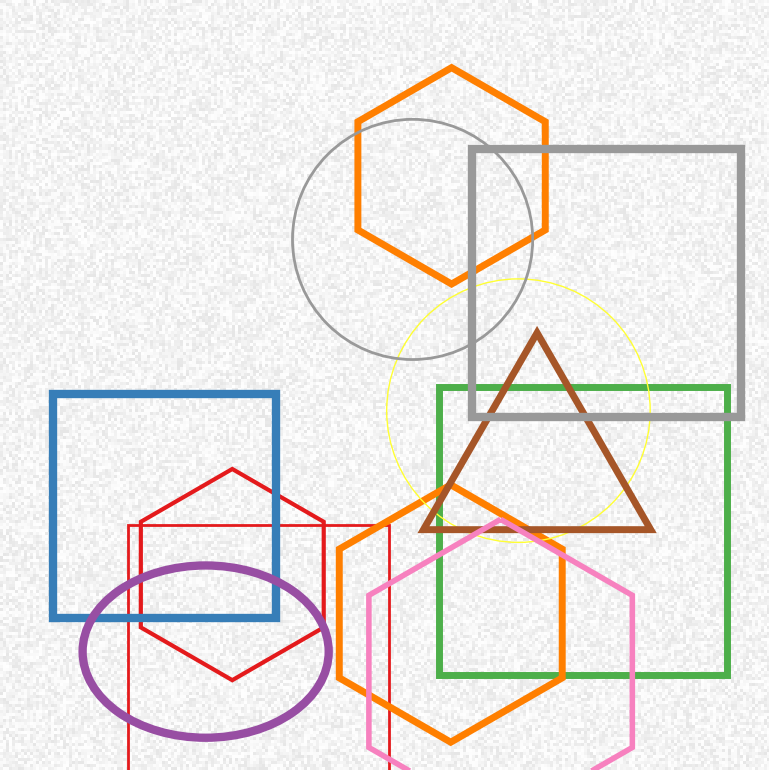[{"shape": "hexagon", "thickness": 1.5, "radius": 0.69, "center": [0.302, 0.254]}, {"shape": "square", "thickness": 1, "radius": 0.85, "center": [0.335, 0.148]}, {"shape": "square", "thickness": 3, "radius": 0.73, "center": [0.214, 0.343]}, {"shape": "square", "thickness": 2.5, "radius": 0.93, "center": [0.757, 0.31]}, {"shape": "oval", "thickness": 3, "radius": 0.8, "center": [0.267, 0.154]}, {"shape": "hexagon", "thickness": 2.5, "radius": 0.84, "center": [0.585, 0.203]}, {"shape": "hexagon", "thickness": 2.5, "radius": 0.7, "center": [0.586, 0.772]}, {"shape": "circle", "thickness": 0.5, "radius": 0.86, "center": [0.673, 0.467]}, {"shape": "triangle", "thickness": 2.5, "radius": 0.85, "center": [0.698, 0.397]}, {"shape": "hexagon", "thickness": 2, "radius": 0.99, "center": [0.65, 0.128]}, {"shape": "circle", "thickness": 1, "radius": 0.78, "center": [0.536, 0.689]}, {"shape": "square", "thickness": 3, "radius": 0.87, "center": [0.788, 0.632]}]